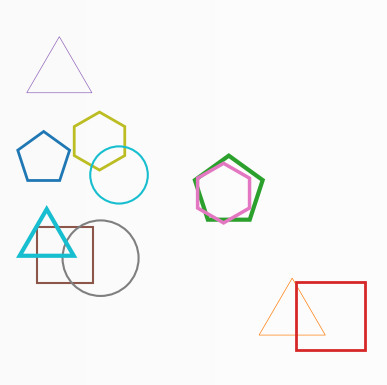[{"shape": "pentagon", "thickness": 2, "radius": 0.35, "center": [0.113, 0.588]}, {"shape": "triangle", "thickness": 0.5, "radius": 0.49, "center": [0.754, 0.179]}, {"shape": "pentagon", "thickness": 3, "radius": 0.46, "center": [0.59, 0.504]}, {"shape": "square", "thickness": 2, "radius": 0.44, "center": [0.853, 0.179]}, {"shape": "triangle", "thickness": 0.5, "radius": 0.49, "center": [0.153, 0.808]}, {"shape": "square", "thickness": 1.5, "radius": 0.36, "center": [0.168, 0.338]}, {"shape": "hexagon", "thickness": 2.5, "radius": 0.39, "center": [0.577, 0.498]}, {"shape": "circle", "thickness": 1.5, "radius": 0.49, "center": [0.26, 0.329]}, {"shape": "hexagon", "thickness": 2, "radius": 0.38, "center": [0.257, 0.634]}, {"shape": "circle", "thickness": 1.5, "radius": 0.37, "center": [0.307, 0.546]}, {"shape": "triangle", "thickness": 3, "radius": 0.4, "center": [0.121, 0.376]}]